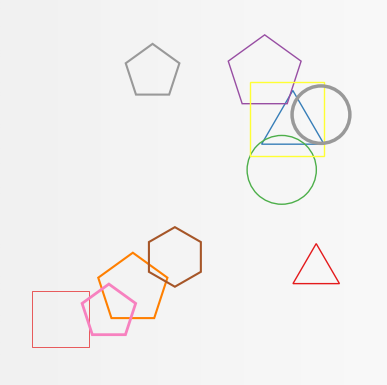[{"shape": "triangle", "thickness": 1, "radius": 0.35, "center": [0.816, 0.298]}, {"shape": "square", "thickness": 0.5, "radius": 0.37, "center": [0.156, 0.171]}, {"shape": "triangle", "thickness": 1, "radius": 0.47, "center": [0.756, 0.672]}, {"shape": "circle", "thickness": 1, "radius": 0.45, "center": [0.727, 0.559]}, {"shape": "pentagon", "thickness": 1, "radius": 0.49, "center": [0.683, 0.811]}, {"shape": "pentagon", "thickness": 1.5, "radius": 0.47, "center": [0.343, 0.25]}, {"shape": "square", "thickness": 1, "radius": 0.48, "center": [0.741, 0.691]}, {"shape": "hexagon", "thickness": 1.5, "radius": 0.39, "center": [0.451, 0.333]}, {"shape": "pentagon", "thickness": 2, "radius": 0.36, "center": [0.281, 0.189]}, {"shape": "circle", "thickness": 2.5, "radius": 0.37, "center": [0.828, 0.702]}, {"shape": "pentagon", "thickness": 1.5, "radius": 0.36, "center": [0.394, 0.813]}]